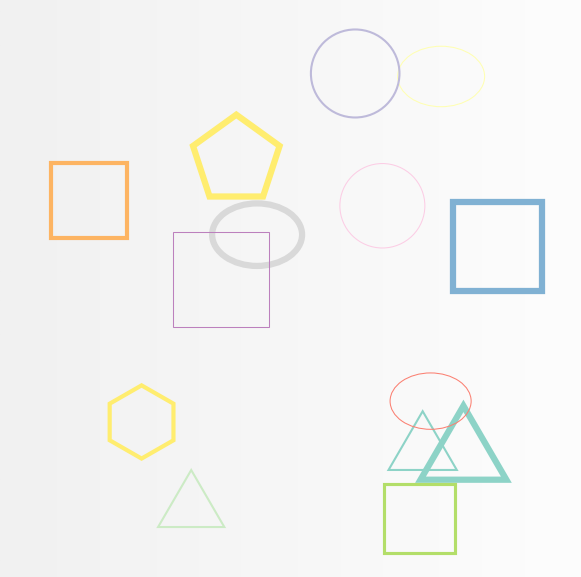[{"shape": "triangle", "thickness": 3, "radius": 0.43, "center": [0.797, 0.211]}, {"shape": "triangle", "thickness": 1, "radius": 0.34, "center": [0.727, 0.219]}, {"shape": "oval", "thickness": 0.5, "radius": 0.37, "center": [0.759, 0.867]}, {"shape": "circle", "thickness": 1, "radius": 0.38, "center": [0.611, 0.872]}, {"shape": "oval", "thickness": 0.5, "radius": 0.35, "center": [0.741, 0.305]}, {"shape": "square", "thickness": 3, "radius": 0.38, "center": [0.856, 0.572]}, {"shape": "square", "thickness": 2, "radius": 0.33, "center": [0.154, 0.652]}, {"shape": "square", "thickness": 1.5, "radius": 0.3, "center": [0.722, 0.101]}, {"shape": "circle", "thickness": 0.5, "radius": 0.37, "center": [0.658, 0.643]}, {"shape": "oval", "thickness": 3, "radius": 0.39, "center": [0.442, 0.593]}, {"shape": "square", "thickness": 0.5, "radius": 0.41, "center": [0.381, 0.516]}, {"shape": "triangle", "thickness": 1, "radius": 0.33, "center": [0.329, 0.119]}, {"shape": "hexagon", "thickness": 2, "radius": 0.32, "center": [0.244, 0.268]}, {"shape": "pentagon", "thickness": 3, "radius": 0.39, "center": [0.407, 0.722]}]